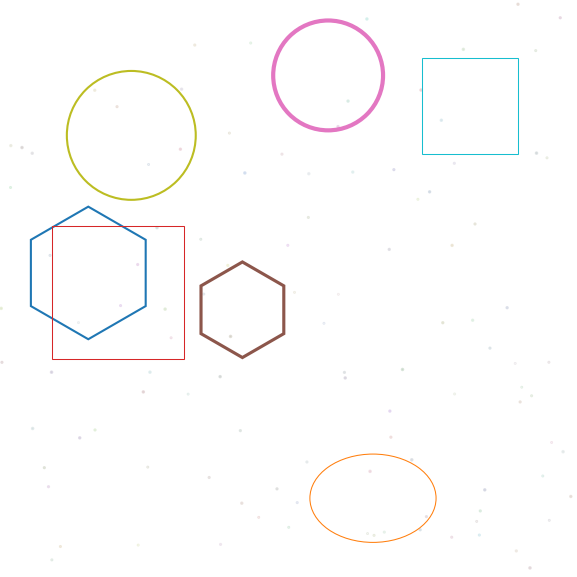[{"shape": "hexagon", "thickness": 1, "radius": 0.57, "center": [0.153, 0.527]}, {"shape": "oval", "thickness": 0.5, "radius": 0.55, "center": [0.646, 0.136]}, {"shape": "square", "thickness": 0.5, "radius": 0.57, "center": [0.204, 0.492]}, {"shape": "hexagon", "thickness": 1.5, "radius": 0.41, "center": [0.42, 0.463]}, {"shape": "circle", "thickness": 2, "radius": 0.48, "center": [0.568, 0.869]}, {"shape": "circle", "thickness": 1, "radius": 0.56, "center": [0.227, 0.765]}, {"shape": "square", "thickness": 0.5, "radius": 0.42, "center": [0.814, 0.816]}]